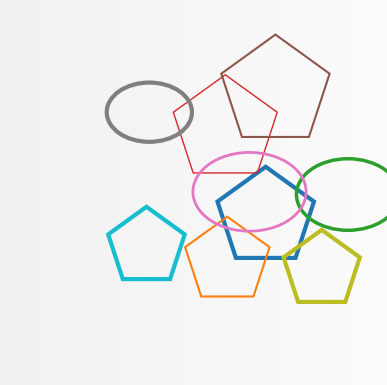[{"shape": "pentagon", "thickness": 3, "radius": 0.65, "center": [0.686, 0.436]}, {"shape": "pentagon", "thickness": 1.5, "radius": 0.57, "center": [0.587, 0.323]}, {"shape": "oval", "thickness": 2.5, "radius": 0.66, "center": [0.898, 0.495]}, {"shape": "pentagon", "thickness": 1, "radius": 0.7, "center": [0.581, 0.665]}, {"shape": "pentagon", "thickness": 1.5, "radius": 0.73, "center": [0.711, 0.763]}, {"shape": "oval", "thickness": 2, "radius": 0.73, "center": [0.644, 0.502]}, {"shape": "oval", "thickness": 3, "radius": 0.55, "center": [0.385, 0.709]}, {"shape": "pentagon", "thickness": 3, "radius": 0.52, "center": [0.83, 0.3]}, {"shape": "pentagon", "thickness": 3, "radius": 0.52, "center": [0.378, 0.359]}]